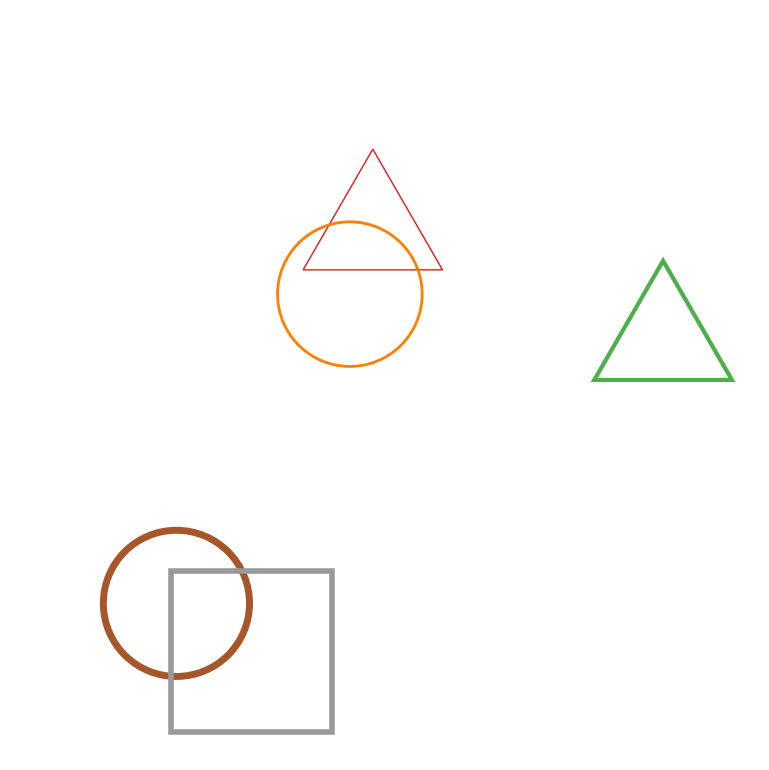[{"shape": "triangle", "thickness": 0.5, "radius": 0.52, "center": [0.484, 0.702]}, {"shape": "triangle", "thickness": 1.5, "radius": 0.52, "center": [0.861, 0.558]}, {"shape": "circle", "thickness": 1, "radius": 0.47, "center": [0.454, 0.618]}, {"shape": "circle", "thickness": 2.5, "radius": 0.47, "center": [0.229, 0.216]}, {"shape": "square", "thickness": 2, "radius": 0.52, "center": [0.327, 0.153]}]